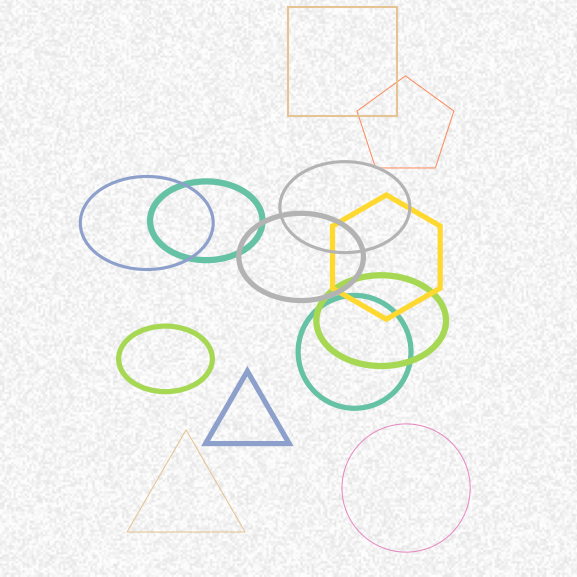[{"shape": "oval", "thickness": 3, "radius": 0.49, "center": [0.357, 0.617]}, {"shape": "circle", "thickness": 2.5, "radius": 0.49, "center": [0.614, 0.39]}, {"shape": "pentagon", "thickness": 0.5, "radius": 0.44, "center": [0.702, 0.78]}, {"shape": "oval", "thickness": 1.5, "radius": 0.58, "center": [0.254, 0.613]}, {"shape": "triangle", "thickness": 2.5, "radius": 0.42, "center": [0.428, 0.273]}, {"shape": "circle", "thickness": 0.5, "radius": 0.56, "center": [0.703, 0.154]}, {"shape": "oval", "thickness": 2.5, "radius": 0.41, "center": [0.287, 0.378]}, {"shape": "oval", "thickness": 3, "radius": 0.56, "center": [0.66, 0.444]}, {"shape": "hexagon", "thickness": 2.5, "radius": 0.54, "center": [0.669, 0.554]}, {"shape": "square", "thickness": 1, "radius": 0.47, "center": [0.592, 0.893]}, {"shape": "triangle", "thickness": 0.5, "radius": 0.59, "center": [0.322, 0.137]}, {"shape": "oval", "thickness": 2.5, "radius": 0.54, "center": [0.521, 0.554]}, {"shape": "oval", "thickness": 1.5, "radius": 0.56, "center": [0.597, 0.64]}]